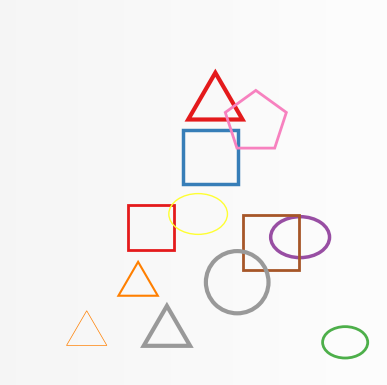[{"shape": "triangle", "thickness": 3, "radius": 0.4, "center": [0.556, 0.73]}, {"shape": "square", "thickness": 2, "radius": 0.3, "center": [0.389, 0.409]}, {"shape": "square", "thickness": 2.5, "radius": 0.35, "center": [0.543, 0.593]}, {"shape": "oval", "thickness": 2, "radius": 0.29, "center": [0.891, 0.111]}, {"shape": "oval", "thickness": 2.5, "radius": 0.38, "center": [0.774, 0.384]}, {"shape": "triangle", "thickness": 0.5, "radius": 0.3, "center": [0.224, 0.133]}, {"shape": "triangle", "thickness": 1.5, "radius": 0.29, "center": [0.356, 0.261]}, {"shape": "oval", "thickness": 1, "radius": 0.38, "center": [0.511, 0.444]}, {"shape": "square", "thickness": 2, "radius": 0.36, "center": [0.699, 0.37]}, {"shape": "pentagon", "thickness": 2, "radius": 0.41, "center": [0.66, 0.682]}, {"shape": "triangle", "thickness": 3, "radius": 0.35, "center": [0.431, 0.136]}, {"shape": "circle", "thickness": 3, "radius": 0.4, "center": [0.612, 0.267]}]